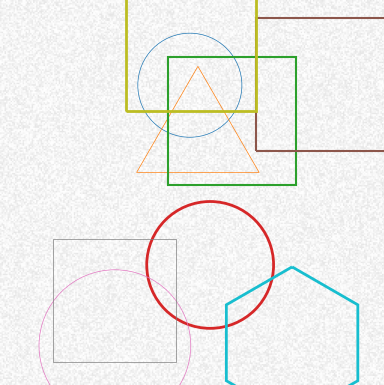[{"shape": "circle", "thickness": 0.5, "radius": 0.68, "center": [0.493, 0.779]}, {"shape": "triangle", "thickness": 0.5, "radius": 0.92, "center": [0.514, 0.644]}, {"shape": "square", "thickness": 1.5, "radius": 0.83, "center": [0.602, 0.686]}, {"shape": "circle", "thickness": 2, "radius": 0.82, "center": [0.546, 0.312]}, {"shape": "square", "thickness": 1.5, "radius": 0.86, "center": [0.837, 0.781]}, {"shape": "circle", "thickness": 0.5, "radius": 0.99, "center": [0.298, 0.102]}, {"shape": "square", "thickness": 0.5, "radius": 0.8, "center": [0.297, 0.221]}, {"shape": "square", "thickness": 2, "radius": 0.84, "center": [0.496, 0.881]}, {"shape": "hexagon", "thickness": 2, "radius": 0.99, "center": [0.759, 0.11]}]